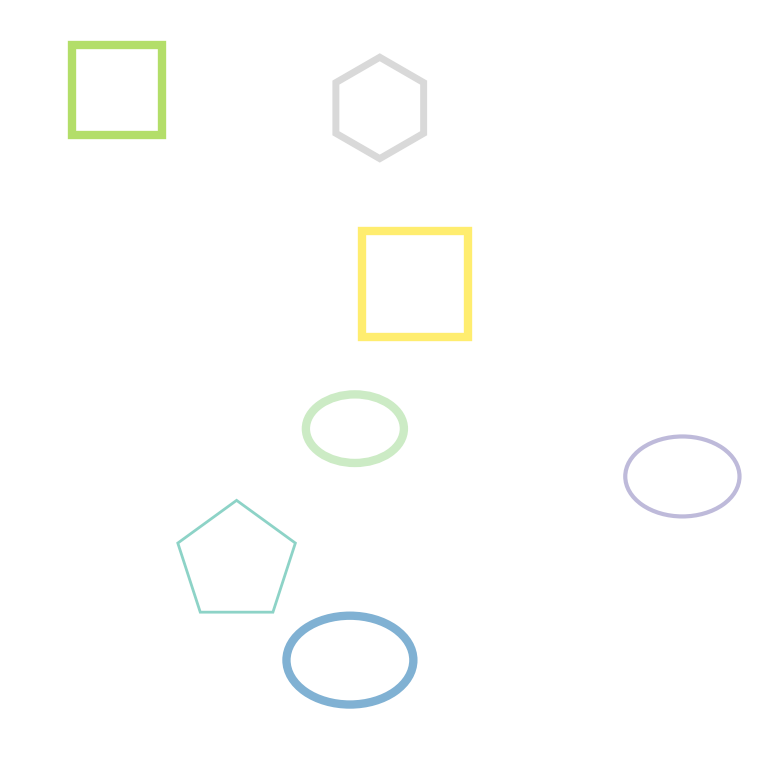[{"shape": "pentagon", "thickness": 1, "radius": 0.4, "center": [0.307, 0.27]}, {"shape": "oval", "thickness": 1.5, "radius": 0.37, "center": [0.886, 0.381]}, {"shape": "oval", "thickness": 3, "radius": 0.41, "center": [0.454, 0.143]}, {"shape": "square", "thickness": 3, "radius": 0.29, "center": [0.152, 0.883]}, {"shape": "hexagon", "thickness": 2.5, "radius": 0.33, "center": [0.493, 0.86]}, {"shape": "oval", "thickness": 3, "radius": 0.32, "center": [0.461, 0.443]}, {"shape": "square", "thickness": 3, "radius": 0.34, "center": [0.539, 0.631]}]